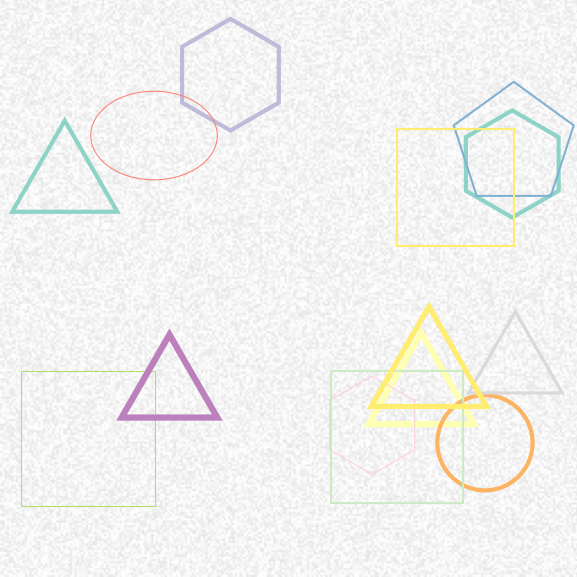[{"shape": "triangle", "thickness": 2, "radius": 0.53, "center": [0.112, 0.685]}, {"shape": "hexagon", "thickness": 2, "radius": 0.46, "center": [0.887, 0.715]}, {"shape": "triangle", "thickness": 3, "radius": 0.53, "center": [0.729, 0.318]}, {"shape": "hexagon", "thickness": 2, "radius": 0.48, "center": [0.399, 0.87]}, {"shape": "oval", "thickness": 0.5, "radius": 0.55, "center": [0.267, 0.764]}, {"shape": "pentagon", "thickness": 1, "radius": 0.55, "center": [0.89, 0.748]}, {"shape": "circle", "thickness": 2, "radius": 0.41, "center": [0.84, 0.232]}, {"shape": "square", "thickness": 0.5, "radius": 0.58, "center": [0.152, 0.24]}, {"shape": "hexagon", "thickness": 0.5, "radius": 0.43, "center": [0.644, 0.263]}, {"shape": "triangle", "thickness": 1.5, "radius": 0.47, "center": [0.892, 0.366]}, {"shape": "triangle", "thickness": 3, "radius": 0.48, "center": [0.293, 0.324]}, {"shape": "square", "thickness": 1, "radius": 0.57, "center": [0.688, 0.243]}, {"shape": "triangle", "thickness": 2.5, "radius": 0.58, "center": [0.743, 0.353]}, {"shape": "square", "thickness": 1, "radius": 0.51, "center": [0.789, 0.674]}]